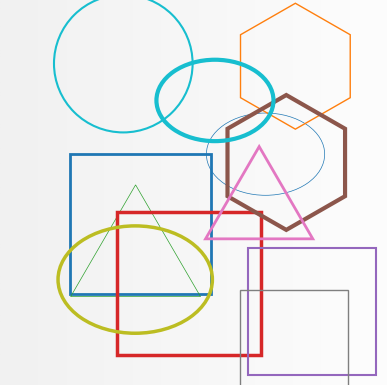[{"shape": "oval", "thickness": 0.5, "radius": 0.76, "center": [0.685, 0.6]}, {"shape": "square", "thickness": 2, "radius": 0.91, "center": [0.363, 0.418]}, {"shape": "hexagon", "thickness": 1, "radius": 0.82, "center": [0.762, 0.828]}, {"shape": "triangle", "thickness": 0.5, "radius": 0.97, "center": [0.35, 0.326]}, {"shape": "square", "thickness": 2.5, "radius": 0.93, "center": [0.488, 0.265]}, {"shape": "square", "thickness": 1.5, "radius": 0.82, "center": [0.805, 0.191]}, {"shape": "hexagon", "thickness": 3, "radius": 0.88, "center": [0.739, 0.578]}, {"shape": "triangle", "thickness": 2, "radius": 0.8, "center": [0.669, 0.46]}, {"shape": "square", "thickness": 1, "radius": 0.7, "center": [0.759, 0.106]}, {"shape": "oval", "thickness": 2.5, "radius": 1.0, "center": [0.349, 0.274]}, {"shape": "circle", "thickness": 1.5, "radius": 0.89, "center": [0.318, 0.835]}, {"shape": "oval", "thickness": 3, "radius": 0.76, "center": [0.555, 0.739]}]